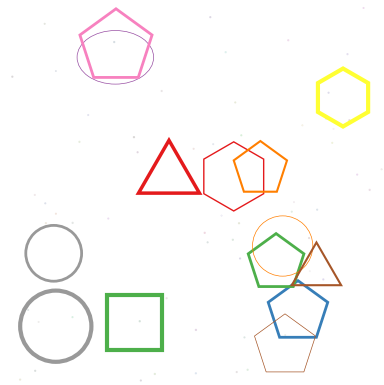[{"shape": "triangle", "thickness": 2.5, "radius": 0.46, "center": [0.439, 0.544]}, {"shape": "hexagon", "thickness": 1, "radius": 0.45, "center": [0.607, 0.542]}, {"shape": "pentagon", "thickness": 2, "radius": 0.41, "center": [0.774, 0.19]}, {"shape": "square", "thickness": 3, "radius": 0.36, "center": [0.349, 0.161]}, {"shape": "pentagon", "thickness": 2, "radius": 0.38, "center": [0.717, 0.317]}, {"shape": "oval", "thickness": 0.5, "radius": 0.5, "center": [0.3, 0.851]}, {"shape": "pentagon", "thickness": 1.5, "radius": 0.36, "center": [0.676, 0.561]}, {"shape": "circle", "thickness": 0.5, "radius": 0.39, "center": [0.734, 0.361]}, {"shape": "hexagon", "thickness": 3, "radius": 0.38, "center": [0.891, 0.747]}, {"shape": "triangle", "thickness": 1.5, "radius": 0.37, "center": [0.822, 0.296]}, {"shape": "pentagon", "thickness": 0.5, "radius": 0.42, "center": [0.74, 0.101]}, {"shape": "pentagon", "thickness": 2, "radius": 0.49, "center": [0.301, 0.879]}, {"shape": "circle", "thickness": 2, "radius": 0.36, "center": [0.139, 0.342]}, {"shape": "circle", "thickness": 3, "radius": 0.46, "center": [0.145, 0.153]}]